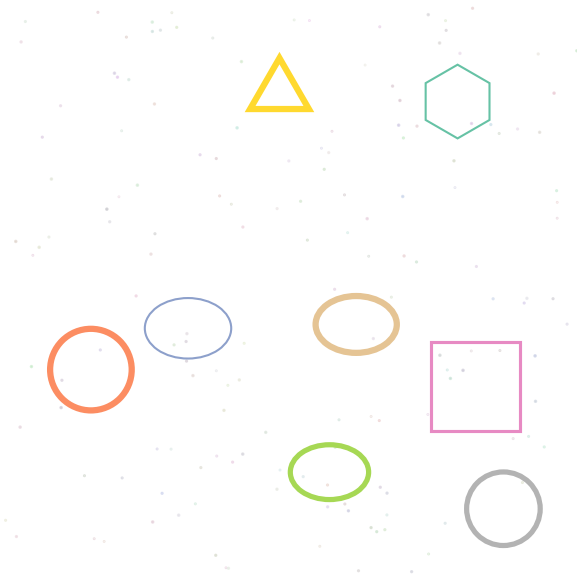[{"shape": "hexagon", "thickness": 1, "radius": 0.32, "center": [0.792, 0.823]}, {"shape": "circle", "thickness": 3, "radius": 0.35, "center": [0.157, 0.359]}, {"shape": "oval", "thickness": 1, "radius": 0.37, "center": [0.326, 0.431]}, {"shape": "square", "thickness": 1.5, "radius": 0.39, "center": [0.824, 0.33]}, {"shape": "oval", "thickness": 2.5, "radius": 0.34, "center": [0.571, 0.182]}, {"shape": "triangle", "thickness": 3, "radius": 0.29, "center": [0.484, 0.84]}, {"shape": "oval", "thickness": 3, "radius": 0.35, "center": [0.617, 0.437]}, {"shape": "circle", "thickness": 2.5, "radius": 0.32, "center": [0.872, 0.118]}]